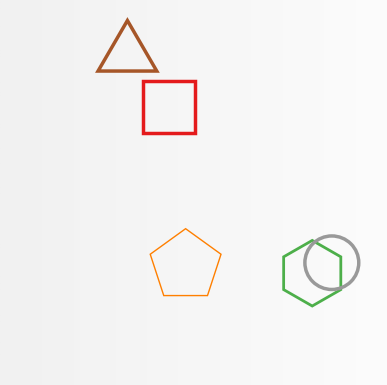[{"shape": "square", "thickness": 2.5, "radius": 0.34, "center": [0.436, 0.721]}, {"shape": "hexagon", "thickness": 2, "radius": 0.43, "center": [0.806, 0.29]}, {"shape": "pentagon", "thickness": 1, "radius": 0.48, "center": [0.479, 0.31]}, {"shape": "triangle", "thickness": 2.5, "radius": 0.44, "center": [0.329, 0.859]}, {"shape": "circle", "thickness": 2.5, "radius": 0.35, "center": [0.856, 0.318]}]